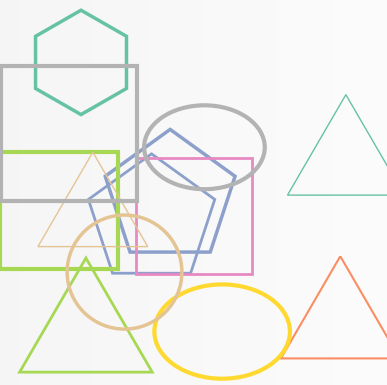[{"shape": "triangle", "thickness": 1, "radius": 0.87, "center": [0.893, 0.58]}, {"shape": "hexagon", "thickness": 2.5, "radius": 0.68, "center": [0.209, 0.838]}, {"shape": "triangle", "thickness": 1.5, "radius": 0.88, "center": [0.878, 0.157]}, {"shape": "pentagon", "thickness": 2.5, "radius": 0.88, "center": [0.439, 0.488]}, {"shape": "pentagon", "thickness": 2, "radius": 0.86, "center": [0.391, 0.429]}, {"shape": "square", "thickness": 2, "radius": 0.75, "center": [0.501, 0.439]}, {"shape": "triangle", "thickness": 2, "radius": 0.99, "center": [0.222, 0.132]}, {"shape": "square", "thickness": 3, "radius": 0.76, "center": [0.152, 0.454]}, {"shape": "oval", "thickness": 3, "radius": 0.87, "center": [0.573, 0.139]}, {"shape": "triangle", "thickness": 1, "radius": 0.82, "center": [0.24, 0.441]}, {"shape": "circle", "thickness": 2.5, "radius": 0.74, "center": [0.321, 0.293]}, {"shape": "oval", "thickness": 3, "radius": 0.78, "center": [0.528, 0.618]}, {"shape": "square", "thickness": 3, "radius": 0.88, "center": [0.178, 0.654]}]